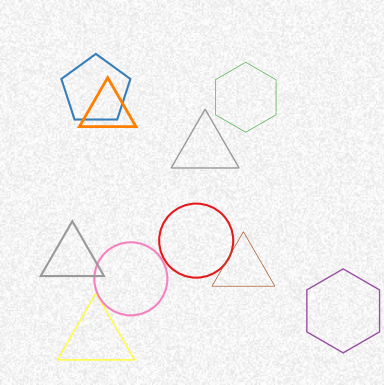[{"shape": "circle", "thickness": 1.5, "radius": 0.48, "center": [0.51, 0.375]}, {"shape": "pentagon", "thickness": 1.5, "radius": 0.47, "center": [0.249, 0.766]}, {"shape": "hexagon", "thickness": 0.5, "radius": 0.45, "center": [0.638, 0.747]}, {"shape": "hexagon", "thickness": 1, "radius": 0.55, "center": [0.891, 0.192]}, {"shape": "triangle", "thickness": 2, "radius": 0.42, "center": [0.28, 0.713]}, {"shape": "triangle", "thickness": 1, "radius": 0.58, "center": [0.25, 0.123]}, {"shape": "triangle", "thickness": 0.5, "radius": 0.47, "center": [0.632, 0.304]}, {"shape": "circle", "thickness": 1.5, "radius": 0.47, "center": [0.34, 0.276]}, {"shape": "triangle", "thickness": 1.5, "radius": 0.48, "center": [0.188, 0.33]}, {"shape": "triangle", "thickness": 1, "radius": 0.51, "center": [0.533, 0.615]}]